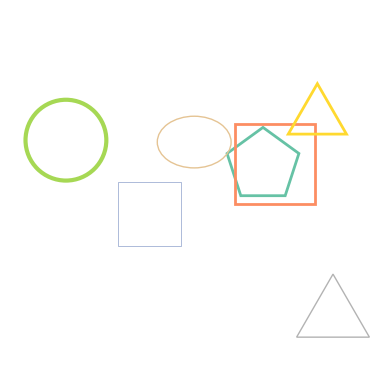[{"shape": "pentagon", "thickness": 2, "radius": 0.49, "center": [0.683, 0.571]}, {"shape": "square", "thickness": 2, "radius": 0.52, "center": [0.714, 0.574]}, {"shape": "square", "thickness": 0.5, "radius": 0.41, "center": [0.389, 0.444]}, {"shape": "circle", "thickness": 3, "radius": 0.52, "center": [0.171, 0.636]}, {"shape": "triangle", "thickness": 2, "radius": 0.44, "center": [0.824, 0.695]}, {"shape": "oval", "thickness": 1, "radius": 0.48, "center": [0.504, 0.631]}, {"shape": "triangle", "thickness": 1, "radius": 0.55, "center": [0.865, 0.179]}]